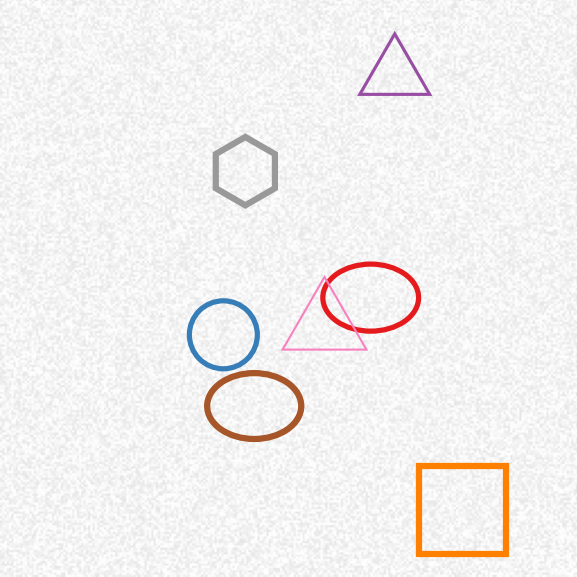[{"shape": "oval", "thickness": 2.5, "radius": 0.41, "center": [0.642, 0.484]}, {"shape": "circle", "thickness": 2.5, "radius": 0.29, "center": [0.387, 0.419]}, {"shape": "triangle", "thickness": 1.5, "radius": 0.35, "center": [0.684, 0.871]}, {"shape": "square", "thickness": 3, "radius": 0.38, "center": [0.801, 0.116]}, {"shape": "oval", "thickness": 3, "radius": 0.41, "center": [0.44, 0.296]}, {"shape": "triangle", "thickness": 1, "radius": 0.42, "center": [0.562, 0.436]}, {"shape": "hexagon", "thickness": 3, "radius": 0.3, "center": [0.425, 0.703]}]